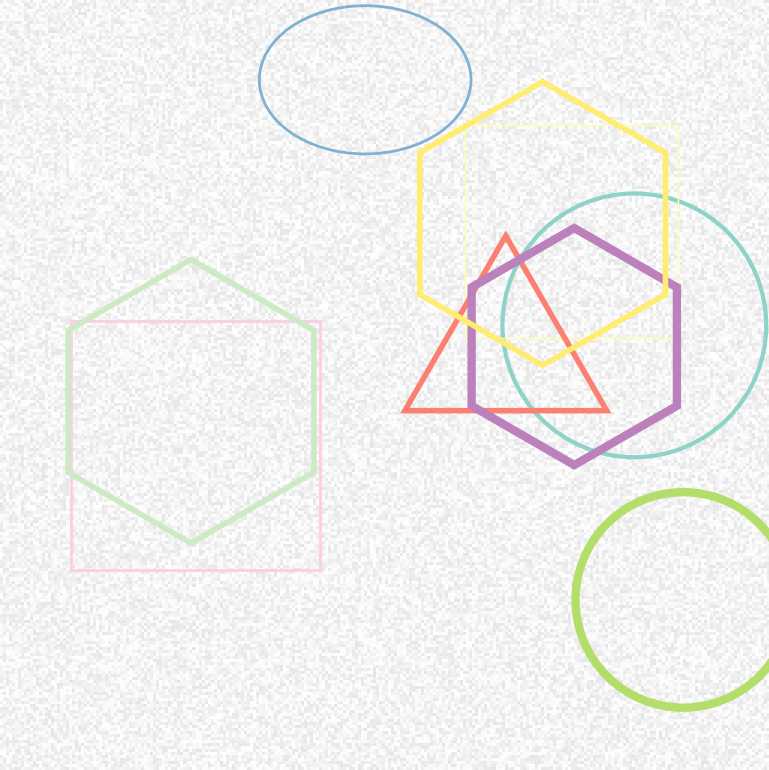[{"shape": "circle", "thickness": 1.5, "radius": 0.86, "center": [0.824, 0.577]}, {"shape": "square", "thickness": 0.5, "radius": 0.69, "center": [0.742, 0.699]}, {"shape": "triangle", "thickness": 2, "radius": 0.76, "center": [0.657, 0.542]}, {"shape": "oval", "thickness": 1, "radius": 0.69, "center": [0.474, 0.896]}, {"shape": "circle", "thickness": 3, "radius": 0.7, "center": [0.887, 0.221]}, {"shape": "square", "thickness": 1, "radius": 0.81, "center": [0.254, 0.422]}, {"shape": "hexagon", "thickness": 3, "radius": 0.77, "center": [0.746, 0.55]}, {"shape": "hexagon", "thickness": 2, "radius": 0.92, "center": [0.248, 0.479]}, {"shape": "hexagon", "thickness": 2, "radius": 0.92, "center": [0.705, 0.71]}]